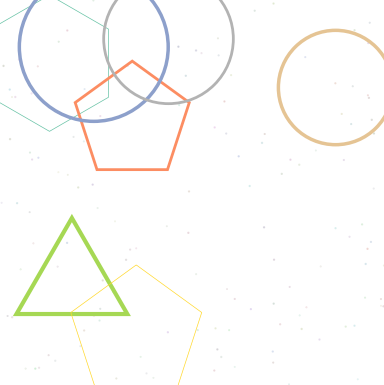[{"shape": "hexagon", "thickness": 0.5, "radius": 0.88, "center": [0.129, 0.836]}, {"shape": "pentagon", "thickness": 2, "radius": 0.78, "center": [0.343, 0.685]}, {"shape": "circle", "thickness": 2.5, "radius": 0.97, "center": [0.244, 0.878]}, {"shape": "triangle", "thickness": 3, "radius": 0.83, "center": [0.187, 0.267]}, {"shape": "pentagon", "thickness": 0.5, "radius": 0.89, "center": [0.354, 0.133]}, {"shape": "circle", "thickness": 2.5, "radius": 0.74, "center": [0.872, 0.773]}, {"shape": "circle", "thickness": 2, "radius": 0.84, "center": [0.438, 0.899]}]